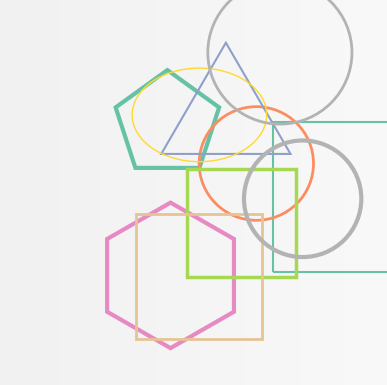[{"shape": "pentagon", "thickness": 3, "radius": 0.7, "center": [0.432, 0.678]}, {"shape": "square", "thickness": 1.5, "radius": 0.97, "center": [0.898, 0.488]}, {"shape": "circle", "thickness": 2, "radius": 0.74, "center": [0.661, 0.575]}, {"shape": "triangle", "thickness": 1.5, "radius": 0.96, "center": [0.583, 0.696]}, {"shape": "hexagon", "thickness": 3, "radius": 0.94, "center": [0.44, 0.285]}, {"shape": "square", "thickness": 2.5, "radius": 0.7, "center": [0.624, 0.42]}, {"shape": "oval", "thickness": 1, "radius": 0.87, "center": [0.515, 0.702]}, {"shape": "square", "thickness": 2, "radius": 0.81, "center": [0.514, 0.282]}, {"shape": "circle", "thickness": 3, "radius": 0.76, "center": [0.781, 0.484]}, {"shape": "circle", "thickness": 2, "radius": 0.93, "center": [0.722, 0.864]}]